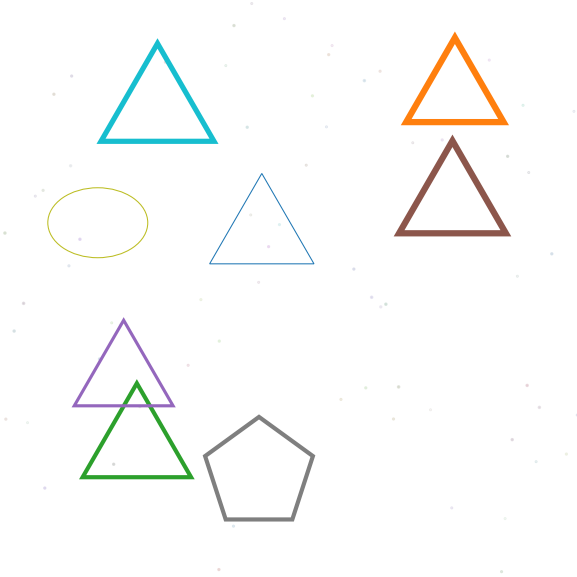[{"shape": "triangle", "thickness": 0.5, "radius": 0.52, "center": [0.453, 0.594]}, {"shape": "triangle", "thickness": 3, "radius": 0.49, "center": [0.788, 0.836]}, {"shape": "triangle", "thickness": 2, "radius": 0.54, "center": [0.237, 0.227]}, {"shape": "triangle", "thickness": 1.5, "radius": 0.49, "center": [0.214, 0.346]}, {"shape": "triangle", "thickness": 3, "radius": 0.53, "center": [0.784, 0.649]}, {"shape": "pentagon", "thickness": 2, "radius": 0.49, "center": [0.448, 0.179]}, {"shape": "oval", "thickness": 0.5, "radius": 0.43, "center": [0.169, 0.613]}, {"shape": "triangle", "thickness": 2.5, "radius": 0.56, "center": [0.273, 0.811]}]